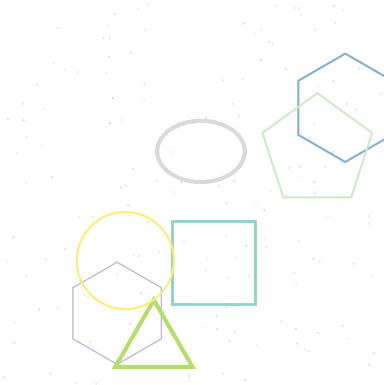[{"shape": "square", "thickness": 2, "radius": 0.53, "center": [0.555, 0.318]}, {"shape": "hexagon", "thickness": 1, "radius": 0.66, "center": [0.304, 0.186]}, {"shape": "hexagon", "thickness": 1.5, "radius": 0.7, "center": [0.897, 0.72]}, {"shape": "triangle", "thickness": 3, "radius": 0.58, "center": [0.4, 0.105]}, {"shape": "oval", "thickness": 3, "radius": 0.57, "center": [0.522, 0.607]}, {"shape": "pentagon", "thickness": 1.5, "radius": 0.75, "center": [0.824, 0.608]}, {"shape": "circle", "thickness": 1.5, "radius": 0.63, "center": [0.326, 0.323]}]